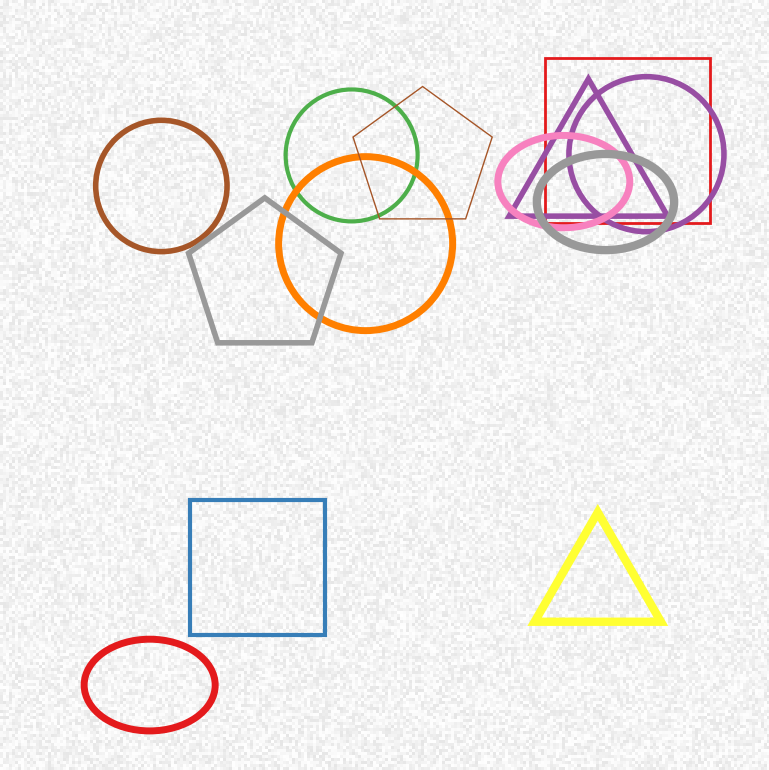[{"shape": "square", "thickness": 1, "radius": 0.54, "center": [0.815, 0.818]}, {"shape": "oval", "thickness": 2.5, "radius": 0.43, "center": [0.194, 0.11]}, {"shape": "square", "thickness": 1.5, "radius": 0.44, "center": [0.334, 0.263]}, {"shape": "circle", "thickness": 1.5, "radius": 0.43, "center": [0.457, 0.798]}, {"shape": "circle", "thickness": 2, "radius": 0.5, "center": [0.84, 0.8]}, {"shape": "triangle", "thickness": 2, "radius": 0.59, "center": [0.764, 0.779]}, {"shape": "circle", "thickness": 2.5, "radius": 0.56, "center": [0.475, 0.684]}, {"shape": "triangle", "thickness": 3, "radius": 0.47, "center": [0.776, 0.24]}, {"shape": "pentagon", "thickness": 0.5, "radius": 0.48, "center": [0.549, 0.793]}, {"shape": "circle", "thickness": 2, "radius": 0.43, "center": [0.21, 0.758]}, {"shape": "oval", "thickness": 2.5, "radius": 0.43, "center": [0.732, 0.764]}, {"shape": "oval", "thickness": 3, "radius": 0.45, "center": [0.786, 0.738]}, {"shape": "pentagon", "thickness": 2, "radius": 0.52, "center": [0.344, 0.639]}]